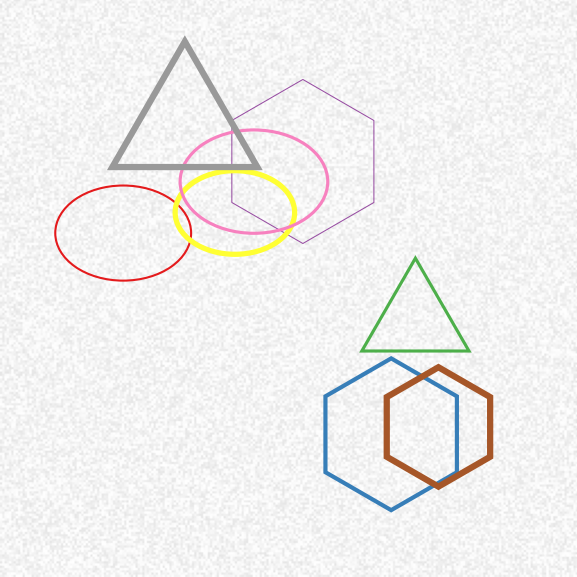[{"shape": "oval", "thickness": 1, "radius": 0.59, "center": [0.213, 0.596]}, {"shape": "hexagon", "thickness": 2, "radius": 0.66, "center": [0.677, 0.247]}, {"shape": "triangle", "thickness": 1.5, "radius": 0.54, "center": [0.719, 0.445]}, {"shape": "hexagon", "thickness": 0.5, "radius": 0.71, "center": [0.524, 0.72]}, {"shape": "oval", "thickness": 2.5, "radius": 0.52, "center": [0.407, 0.631]}, {"shape": "hexagon", "thickness": 3, "radius": 0.52, "center": [0.759, 0.26]}, {"shape": "oval", "thickness": 1.5, "radius": 0.64, "center": [0.44, 0.685]}, {"shape": "triangle", "thickness": 3, "radius": 0.72, "center": [0.32, 0.782]}]